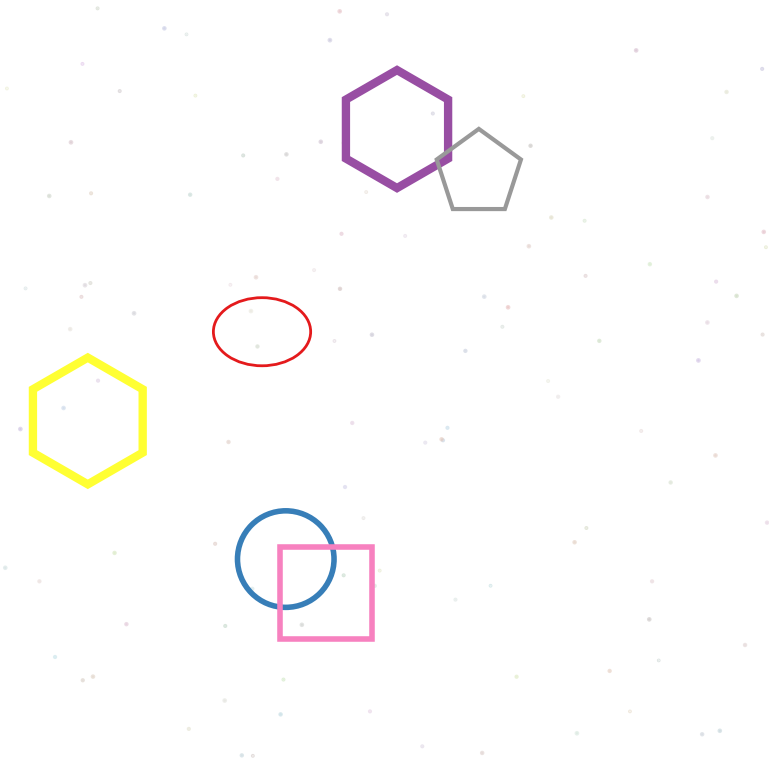[{"shape": "oval", "thickness": 1, "radius": 0.32, "center": [0.34, 0.569]}, {"shape": "circle", "thickness": 2, "radius": 0.31, "center": [0.371, 0.274]}, {"shape": "hexagon", "thickness": 3, "radius": 0.38, "center": [0.516, 0.832]}, {"shape": "hexagon", "thickness": 3, "radius": 0.41, "center": [0.114, 0.453]}, {"shape": "square", "thickness": 2, "radius": 0.3, "center": [0.424, 0.23]}, {"shape": "pentagon", "thickness": 1.5, "radius": 0.29, "center": [0.622, 0.775]}]